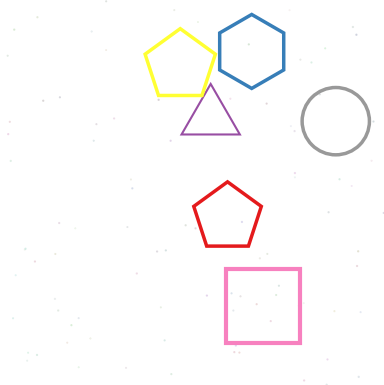[{"shape": "pentagon", "thickness": 2.5, "radius": 0.46, "center": [0.591, 0.435]}, {"shape": "hexagon", "thickness": 2.5, "radius": 0.48, "center": [0.654, 0.866]}, {"shape": "triangle", "thickness": 1.5, "radius": 0.44, "center": [0.547, 0.694]}, {"shape": "pentagon", "thickness": 2.5, "radius": 0.48, "center": [0.468, 0.83]}, {"shape": "square", "thickness": 3, "radius": 0.48, "center": [0.683, 0.206]}, {"shape": "circle", "thickness": 2.5, "radius": 0.44, "center": [0.872, 0.685]}]